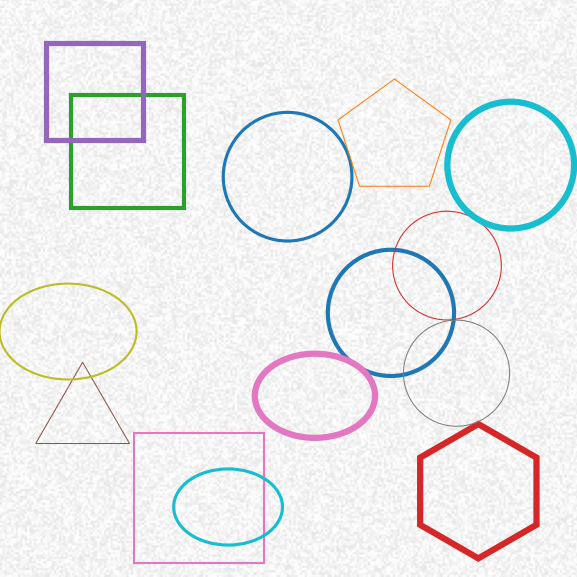[{"shape": "circle", "thickness": 2, "radius": 0.55, "center": [0.677, 0.457]}, {"shape": "circle", "thickness": 1.5, "radius": 0.56, "center": [0.498, 0.693]}, {"shape": "pentagon", "thickness": 0.5, "radius": 0.51, "center": [0.683, 0.76]}, {"shape": "square", "thickness": 2, "radius": 0.49, "center": [0.22, 0.737]}, {"shape": "hexagon", "thickness": 3, "radius": 0.58, "center": [0.828, 0.149]}, {"shape": "circle", "thickness": 0.5, "radius": 0.47, "center": [0.774, 0.539]}, {"shape": "square", "thickness": 2.5, "radius": 0.42, "center": [0.164, 0.841]}, {"shape": "triangle", "thickness": 0.5, "radius": 0.47, "center": [0.143, 0.278]}, {"shape": "square", "thickness": 1, "radius": 0.56, "center": [0.344, 0.137]}, {"shape": "oval", "thickness": 3, "radius": 0.52, "center": [0.545, 0.314]}, {"shape": "circle", "thickness": 0.5, "radius": 0.46, "center": [0.791, 0.353]}, {"shape": "oval", "thickness": 1, "radius": 0.59, "center": [0.118, 0.425]}, {"shape": "oval", "thickness": 1.5, "radius": 0.47, "center": [0.395, 0.121]}, {"shape": "circle", "thickness": 3, "radius": 0.55, "center": [0.884, 0.713]}]